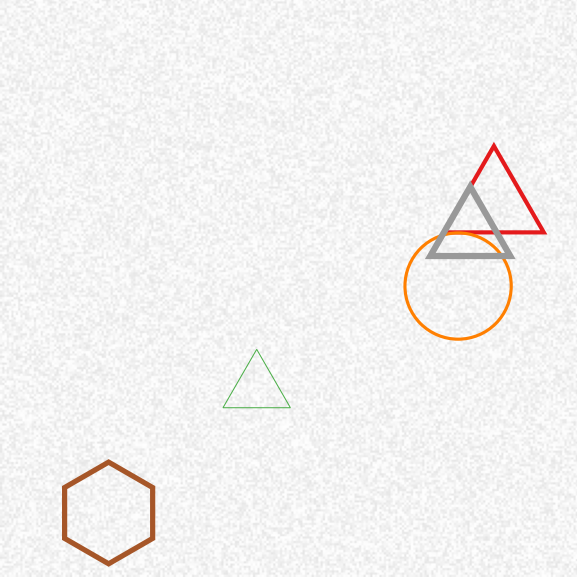[{"shape": "triangle", "thickness": 2, "radius": 0.5, "center": [0.855, 0.647]}, {"shape": "triangle", "thickness": 0.5, "radius": 0.34, "center": [0.444, 0.327]}, {"shape": "circle", "thickness": 1.5, "radius": 0.46, "center": [0.793, 0.504]}, {"shape": "hexagon", "thickness": 2.5, "radius": 0.44, "center": [0.188, 0.111]}, {"shape": "triangle", "thickness": 3, "radius": 0.4, "center": [0.814, 0.596]}]